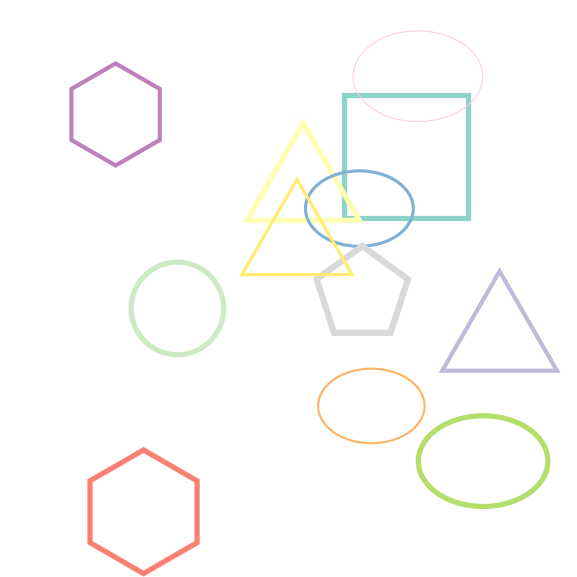[{"shape": "square", "thickness": 2.5, "radius": 0.53, "center": [0.703, 0.728]}, {"shape": "triangle", "thickness": 2.5, "radius": 0.56, "center": [0.525, 0.674]}, {"shape": "triangle", "thickness": 2, "radius": 0.57, "center": [0.865, 0.415]}, {"shape": "hexagon", "thickness": 2.5, "radius": 0.54, "center": [0.249, 0.113]}, {"shape": "oval", "thickness": 1.5, "radius": 0.47, "center": [0.622, 0.638]}, {"shape": "oval", "thickness": 1, "radius": 0.46, "center": [0.643, 0.296]}, {"shape": "oval", "thickness": 2.5, "radius": 0.56, "center": [0.837, 0.201]}, {"shape": "oval", "thickness": 0.5, "radius": 0.56, "center": [0.724, 0.867]}, {"shape": "pentagon", "thickness": 3, "radius": 0.42, "center": [0.627, 0.49]}, {"shape": "hexagon", "thickness": 2, "radius": 0.44, "center": [0.2, 0.801]}, {"shape": "circle", "thickness": 2.5, "radius": 0.4, "center": [0.307, 0.465]}, {"shape": "triangle", "thickness": 1.5, "radius": 0.55, "center": [0.514, 0.579]}]